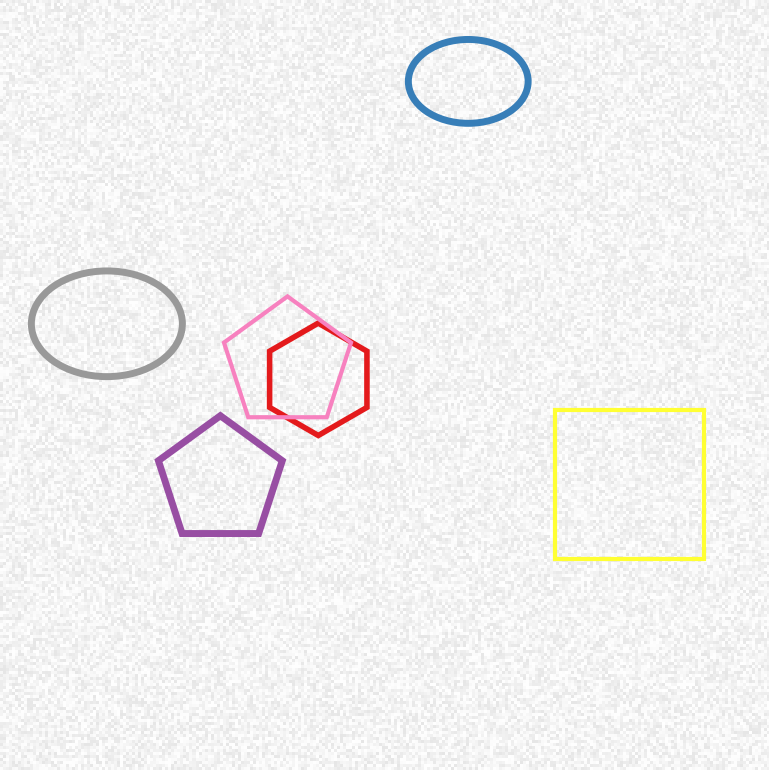[{"shape": "hexagon", "thickness": 2, "radius": 0.36, "center": [0.413, 0.507]}, {"shape": "oval", "thickness": 2.5, "radius": 0.39, "center": [0.608, 0.894]}, {"shape": "pentagon", "thickness": 2.5, "radius": 0.42, "center": [0.286, 0.376]}, {"shape": "square", "thickness": 1.5, "radius": 0.48, "center": [0.818, 0.371]}, {"shape": "pentagon", "thickness": 1.5, "radius": 0.43, "center": [0.373, 0.528]}, {"shape": "oval", "thickness": 2.5, "radius": 0.49, "center": [0.139, 0.579]}]